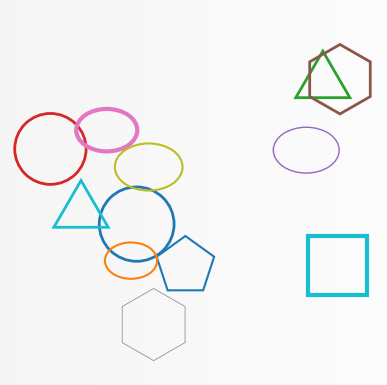[{"shape": "pentagon", "thickness": 1.5, "radius": 0.39, "center": [0.478, 0.309]}, {"shape": "circle", "thickness": 2, "radius": 0.48, "center": [0.353, 0.418]}, {"shape": "oval", "thickness": 1.5, "radius": 0.34, "center": [0.338, 0.323]}, {"shape": "triangle", "thickness": 2, "radius": 0.4, "center": [0.833, 0.787]}, {"shape": "circle", "thickness": 2, "radius": 0.46, "center": [0.13, 0.613]}, {"shape": "oval", "thickness": 1, "radius": 0.43, "center": [0.79, 0.61]}, {"shape": "hexagon", "thickness": 2, "radius": 0.45, "center": [0.877, 0.794]}, {"shape": "oval", "thickness": 3, "radius": 0.39, "center": [0.276, 0.662]}, {"shape": "hexagon", "thickness": 0.5, "radius": 0.47, "center": [0.396, 0.157]}, {"shape": "oval", "thickness": 1.5, "radius": 0.44, "center": [0.384, 0.566]}, {"shape": "triangle", "thickness": 2, "radius": 0.41, "center": [0.209, 0.45]}, {"shape": "square", "thickness": 3, "radius": 0.38, "center": [0.87, 0.311]}]